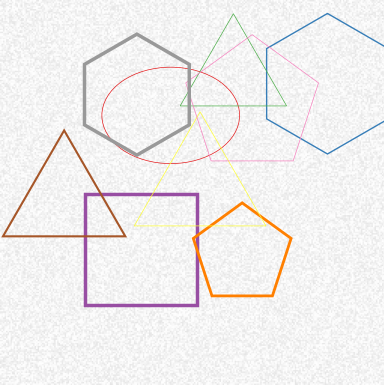[{"shape": "oval", "thickness": 0.5, "radius": 0.89, "center": [0.443, 0.7]}, {"shape": "hexagon", "thickness": 1, "radius": 0.91, "center": [0.851, 0.783]}, {"shape": "triangle", "thickness": 0.5, "radius": 0.8, "center": [0.606, 0.805]}, {"shape": "square", "thickness": 2.5, "radius": 0.72, "center": [0.366, 0.352]}, {"shape": "pentagon", "thickness": 2, "radius": 0.67, "center": [0.629, 0.339]}, {"shape": "triangle", "thickness": 0.5, "radius": 0.99, "center": [0.52, 0.512]}, {"shape": "triangle", "thickness": 1.5, "radius": 0.92, "center": [0.167, 0.478]}, {"shape": "pentagon", "thickness": 0.5, "radius": 0.91, "center": [0.655, 0.729]}, {"shape": "hexagon", "thickness": 2.5, "radius": 0.79, "center": [0.356, 0.754]}]